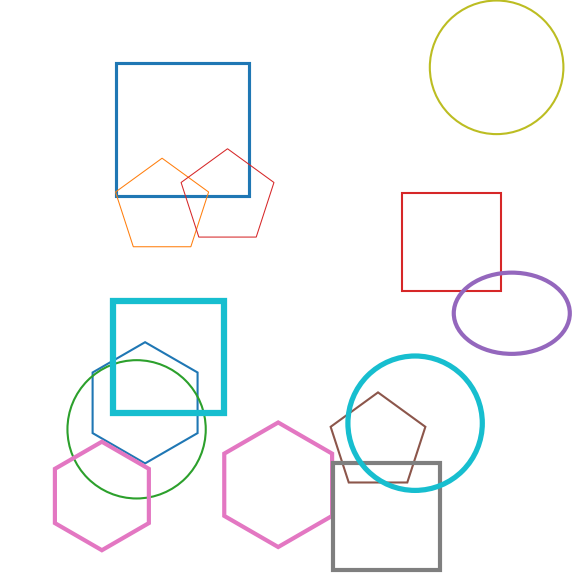[{"shape": "hexagon", "thickness": 1, "radius": 0.52, "center": [0.251, 0.302]}, {"shape": "square", "thickness": 1.5, "radius": 0.58, "center": [0.316, 0.775]}, {"shape": "pentagon", "thickness": 0.5, "radius": 0.42, "center": [0.281, 0.64]}, {"shape": "circle", "thickness": 1, "radius": 0.6, "center": [0.237, 0.256]}, {"shape": "pentagon", "thickness": 0.5, "radius": 0.42, "center": [0.394, 0.657]}, {"shape": "square", "thickness": 1, "radius": 0.43, "center": [0.782, 0.58]}, {"shape": "oval", "thickness": 2, "radius": 0.5, "center": [0.886, 0.457]}, {"shape": "pentagon", "thickness": 1, "radius": 0.43, "center": [0.655, 0.233]}, {"shape": "hexagon", "thickness": 2, "radius": 0.47, "center": [0.176, 0.14]}, {"shape": "hexagon", "thickness": 2, "radius": 0.54, "center": [0.482, 0.16]}, {"shape": "square", "thickness": 2, "radius": 0.46, "center": [0.67, 0.105]}, {"shape": "circle", "thickness": 1, "radius": 0.58, "center": [0.86, 0.883]}, {"shape": "square", "thickness": 3, "radius": 0.48, "center": [0.292, 0.38]}, {"shape": "circle", "thickness": 2.5, "radius": 0.58, "center": [0.719, 0.266]}]